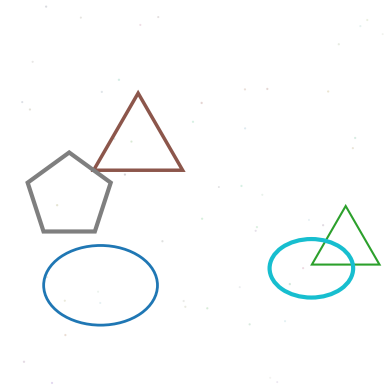[{"shape": "oval", "thickness": 2, "radius": 0.74, "center": [0.261, 0.259]}, {"shape": "triangle", "thickness": 1.5, "radius": 0.51, "center": [0.898, 0.363]}, {"shape": "triangle", "thickness": 2.5, "radius": 0.67, "center": [0.359, 0.625]}, {"shape": "pentagon", "thickness": 3, "radius": 0.57, "center": [0.18, 0.49]}, {"shape": "oval", "thickness": 3, "radius": 0.54, "center": [0.809, 0.303]}]